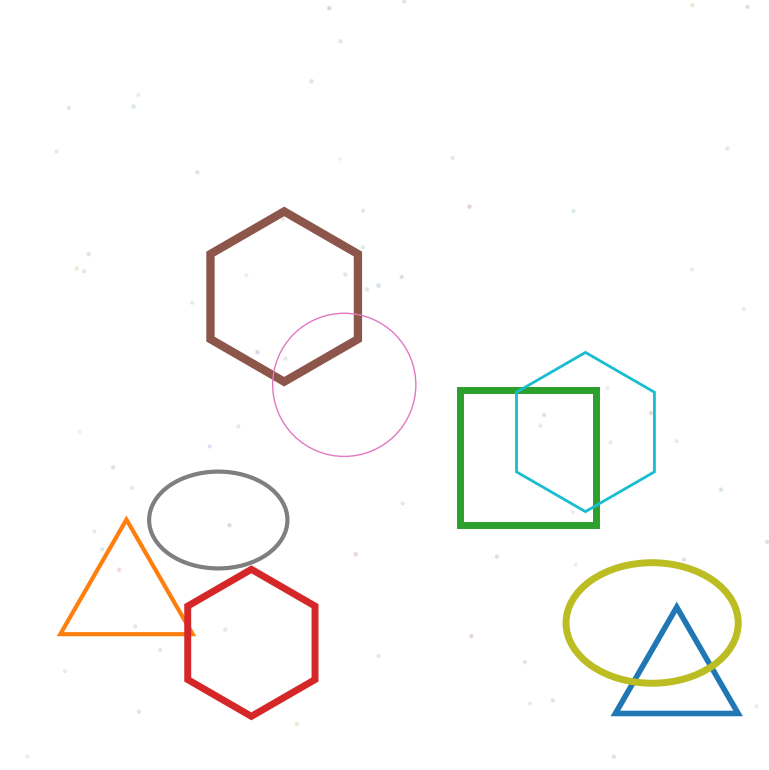[{"shape": "triangle", "thickness": 2, "radius": 0.46, "center": [0.879, 0.119]}, {"shape": "triangle", "thickness": 1.5, "radius": 0.5, "center": [0.164, 0.226]}, {"shape": "square", "thickness": 2.5, "radius": 0.44, "center": [0.686, 0.406]}, {"shape": "hexagon", "thickness": 2.5, "radius": 0.48, "center": [0.326, 0.165]}, {"shape": "hexagon", "thickness": 3, "radius": 0.55, "center": [0.369, 0.615]}, {"shape": "circle", "thickness": 0.5, "radius": 0.46, "center": [0.447, 0.5]}, {"shape": "oval", "thickness": 1.5, "radius": 0.45, "center": [0.283, 0.325]}, {"shape": "oval", "thickness": 2.5, "radius": 0.56, "center": [0.847, 0.191]}, {"shape": "hexagon", "thickness": 1, "radius": 0.52, "center": [0.76, 0.439]}]